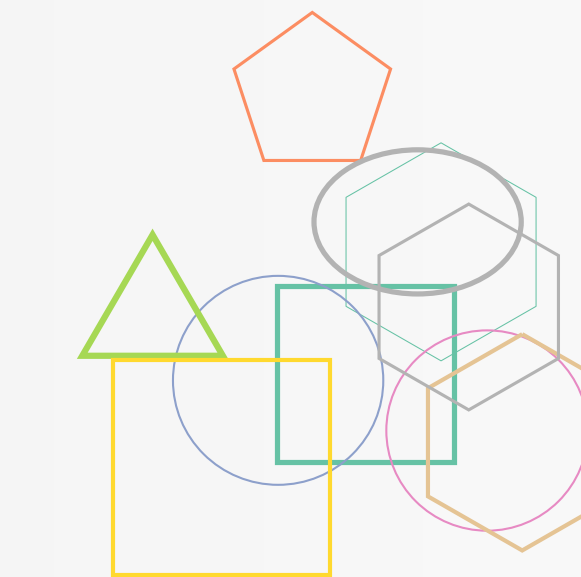[{"shape": "square", "thickness": 2.5, "radius": 0.76, "center": [0.629, 0.352]}, {"shape": "hexagon", "thickness": 0.5, "radius": 0.94, "center": [0.759, 0.563]}, {"shape": "pentagon", "thickness": 1.5, "radius": 0.71, "center": [0.537, 0.836]}, {"shape": "circle", "thickness": 1, "radius": 0.9, "center": [0.478, 0.341]}, {"shape": "circle", "thickness": 1, "radius": 0.87, "center": [0.838, 0.254]}, {"shape": "triangle", "thickness": 3, "radius": 0.7, "center": [0.262, 0.453]}, {"shape": "square", "thickness": 2, "radius": 0.93, "center": [0.382, 0.19]}, {"shape": "hexagon", "thickness": 2, "radius": 0.94, "center": [0.898, 0.233]}, {"shape": "hexagon", "thickness": 1.5, "radius": 0.89, "center": [0.806, 0.468]}, {"shape": "oval", "thickness": 2.5, "radius": 0.89, "center": [0.718, 0.615]}]